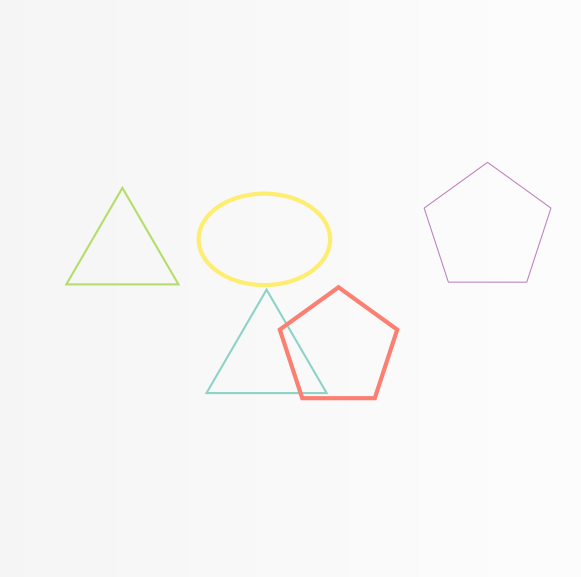[{"shape": "triangle", "thickness": 1, "radius": 0.6, "center": [0.459, 0.378]}, {"shape": "pentagon", "thickness": 2, "radius": 0.53, "center": [0.582, 0.396]}, {"shape": "triangle", "thickness": 1, "radius": 0.56, "center": [0.211, 0.562]}, {"shape": "pentagon", "thickness": 0.5, "radius": 0.57, "center": [0.839, 0.603]}, {"shape": "oval", "thickness": 2, "radius": 0.57, "center": [0.455, 0.585]}]